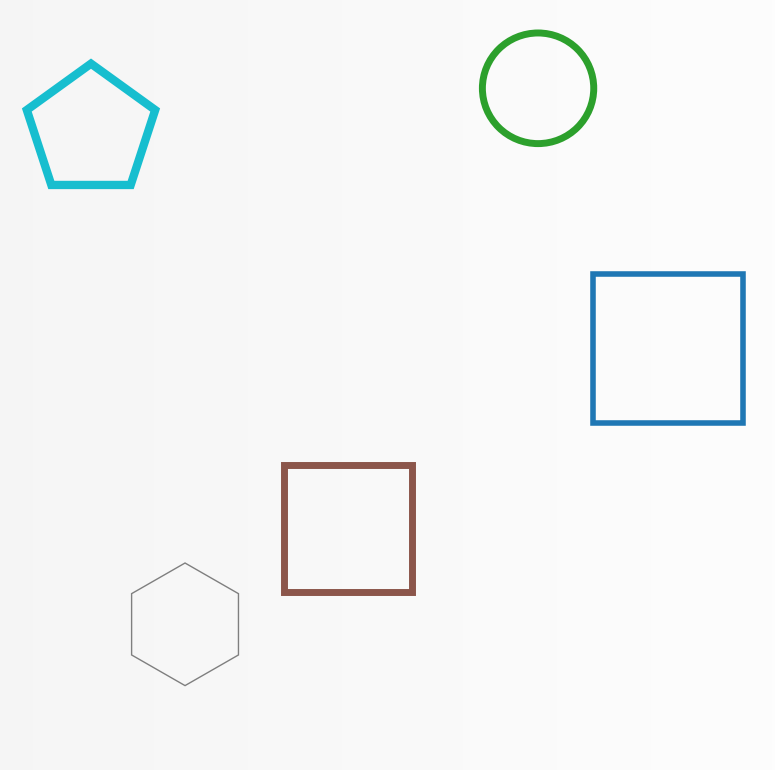[{"shape": "square", "thickness": 2, "radius": 0.48, "center": [0.862, 0.547]}, {"shape": "circle", "thickness": 2.5, "radius": 0.36, "center": [0.694, 0.885]}, {"shape": "square", "thickness": 2.5, "radius": 0.41, "center": [0.449, 0.313]}, {"shape": "hexagon", "thickness": 0.5, "radius": 0.4, "center": [0.239, 0.189]}, {"shape": "pentagon", "thickness": 3, "radius": 0.44, "center": [0.117, 0.83]}]